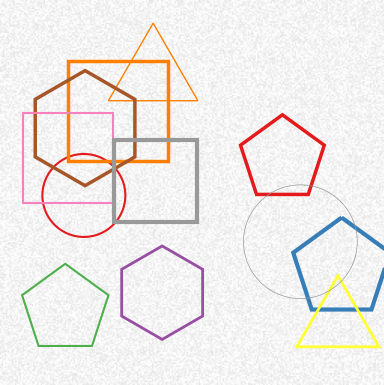[{"shape": "circle", "thickness": 1.5, "radius": 0.54, "center": [0.218, 0.492]}, {"shape": "pentagon", "thickness": 2.5, "radius": 0.57, "center": [0.734, 0.587]}, {"shape": "pentagon", "thickness": 3, "radius": 0.66, "center": [0.887, 0.303]}, {"shape": "pentagon", "thickness": 1.5, "radius": 0.59, "center": [0.17, 0.197]}, {"shape": "hexagon", "thickness": 2, "radius": 0.61, "center": [0.421, 0.24]}, {"shape": "triangle", "thickness": 1, "radius": 0.67, "center": [0.398, 0.806]}, {"shape": "square", "thickness": 2.5, "radius": 0.65, "center": [0.307, 0.712]}, {"shape": "triangle", "thickness": 2, "radius": 0.62, "center": [0.878, 0.161]}, {"shape": "hexagon", "thickness": 2.5, "radius": 0.75, "center": [0.221, 0.667]}, {"shape": "square", "thickness": 1.5, "radius": 0.59, "center": [0.177, 0.589]}, {"shape": "square", "thickness": 3, "radius": 0.54, "center": [0.404, 0.53]}, {"shape": "circle", "thickness": 0.5, "radius": 0.74, "center": [0.78, 0.372]}]